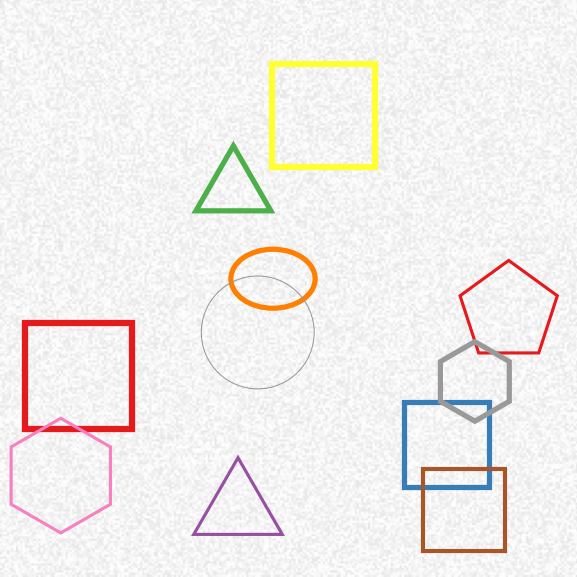[{"shape": "pentagon", "thickness": 1.5, "radius": 0.44, "center": [0.881, 0.46]}, {"shape": "square", "thickness": 3, "radius": 0.46, "center": [0.136, 0.349]}, {"shape": "square", "thickness": 2.5, "radius": 0.37, "center": [0.773, 0.23]}, {"shape": "triangle", "thickness": 2.5, "radius": 0.37, "center": [0.404, 0.672]}, {"shape": "triangle", "thickness": 1.5, "radius": 0.44, "center": [0.412, 0.118]}, {"shape": "oval", "thickness": 2.5, "radius": 0.36, "center": [0.473, 0.516]}, {"shape": "square", "thickness": 3, "radius": 0.45, "center": [0.56, 0.799]}, {"shape": "square", "thickness": 2, "radius": 0.35, "center": [0.803, 0.116]}, {"shape": "hexagon", "thickness": 1.5, "radius": 0.5, "center": [0.105, 0.176]}, {"shape": "circle", "thickness": 0.5, "radius": 0.49, "center": [0.446, 0.424]}, {"shape": "hexagon", "thickness": 2.5, "radius": 0.34, "center": [0.822, 0.339]}]